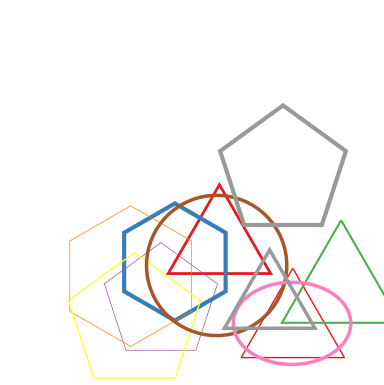[{"shape": "triangle", "thickness": 1, "radius": 0.77, "center": [0.761, 0.149]}, {"shape": "triangle", "thickness": 2, "radius": 0.77, "center": [0.57, 0.366]}, {"shape": "hexagon", "thickness": 3, "radius": 0.76, "center": [0.454, 0.319]}, {"shape": "triangle", "thickness": 1.5, "radius": 0.89, "center": [0.886, 0.25]}, {"shape": "pentagon", "thickness": 0.5, "radius": 0.77, "center": [0.418, 0.215]}, {"shape": "hexagon", "thickness": 0.5, "radius": 0.91, "center": [0.339, 0.283]}, {"shape": "pentagon", "thickness": 1, "radius": 0.9, "center": [0.349, 0.164]}, {"shape": "circle", "thickness": 2.5, "radius": 0.91, "center": [0.563, 0.311]}, {"shape": "oval", "thickness": 2.5, "radius": 0.76, "center": [0.759, 0.16]}, {"shape": "pentagon", "thickness": 3, "radius": 0.86, "center": [0.735, 0.554]}, {"shape": "triangle", "thickness": 2.5, "radius": 0.68, "center": [0.7, 0.215]}]